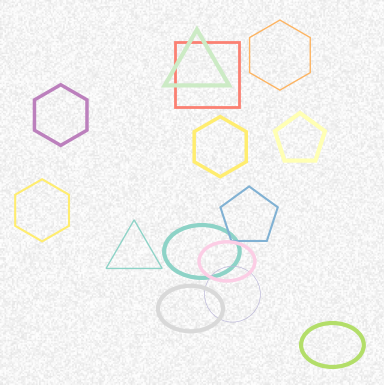[{"shape": "triangle", "thickness": 1, "radius": 0.42, "center": [0.348, 0.345]}, {"shape": "oval", "thickness": 3, "radius": 0.49, "center": [0.524, 0.347]}, {"shape": "pentagon", "thickness": 3, "radius": 0.34, "center": [0.779, 0.638]}, {"shape": "circle", "thickness": 0.5, "radius": 0.36, "center": [0.604, 0.236]}, {"shape": "square", "thickness": 2, "radius": 0.42, "center": [0.537, 0.807]}, {"shape": "pentagon", "thickness": 1.5, "radius": 0.39, "center": [0.647, 0.437]}, {"shape": "hexagon", "thickness": 1, "radius": 0.46, "center": [0.727, 0.857]}, {"shape": "oval", "thickness": 3, "radius": 0.41, "center": [0.863, 0.104]}, {"shape": "oval", "thickness": 2.5, "radius": 0.36, "center": [0.59, 0.321]}, {"shape": "oval", "thickness": 3, "radius": 0.42, "center": [0.495, 0.199]}, {"shape": "hexagon", "thickness": 2.5, "radius": 0.39, "center": [0.158, 0.701]}, {"shape": "triangle", "thickness": 3, "radius": 0.48, "center": [0.511, 0.827]}, {"shape": "hexagon", "thickness": 2.5, "radius": 0.39, "center": [0.572, 0.619]}, {"shape": "hexagon", "thickness": 1.5, "radius": 0.4, "center": [0.109, 0.454]}]